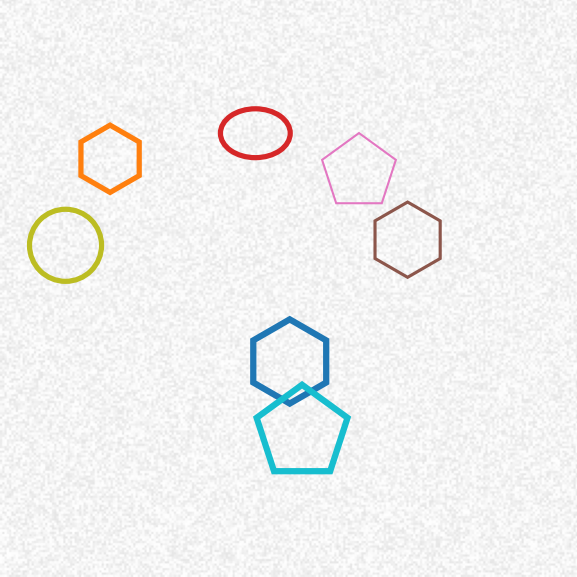[{"shape": "hexagon", "thickness": 3, "radius": 0.36, "center": [0.502, 0.373]}, {"shape": "hexagon", "thickness": 2.5, "radius": 0.29, "center": [0.191, 0.724]}, {"shape": "oval", "thickness": 2.5, "radius": 0.3, "center": [0.442, 0.768]}, {"shape": "hexagon", "thickness": 1.5, "radius": 0.33, "center": [0.706, 0.584]}, {"shape": "pentagon", "thickness": 1, "radius": 0.34, "center": [0.622, 0.702]}, {"shape": "circle", "thickness": 2.5, "radius": 0.31, "center": [0.113, 0.574]}, {"shape": "pentagon", "thickness": 3, "radius": 0.41, "center": [0.523, 0.25]}]